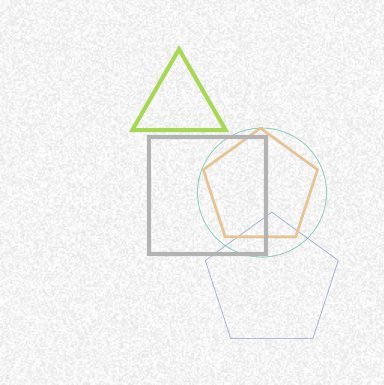[{"shape": "circle", "thickness": 0.5, "radius": 0.84, "center": [0.681, 0.5]}, {"shape": "pentagon", "thickness": 0.5, "radius": 0.91, "center": [0.706, 0.267]}, {"shape": "triangle", "thickness": 3, "radius": 0.7, "center": [0.465, 0.732]}, {"shape": "pentagon", "thickness": 2, "radius": 0.78, "center": [0.676, 0.511]}, {"shape": "square", "thickness": 3, "radius": 0.76, "center": [0.539, 0.492]}]